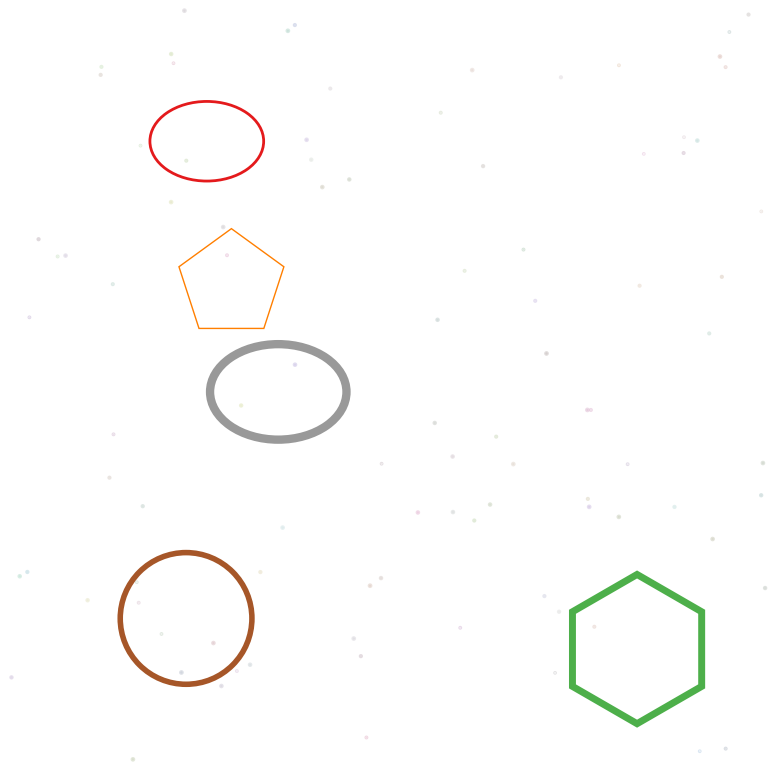[{"shape": "oval", "thickness": 1, "radius": 0.37, "center": [0.269, 0.817]}, {"shape": "hexagon", "thickness": 2.5, "radius": 0.48, "center": [0.827, 0.157]}, {"shape": "pentagon", "thickness": 0.5, "radius": 0.36, "center": [0.301, 0.631]}, {"shape": "circle", "thickness": 2, "radius": 0.43, "center": [0.242, 0.197]}, {"shape": "oval", "thickness": 3, "radius": 0.44, "center": [0.361, 0.491]}]